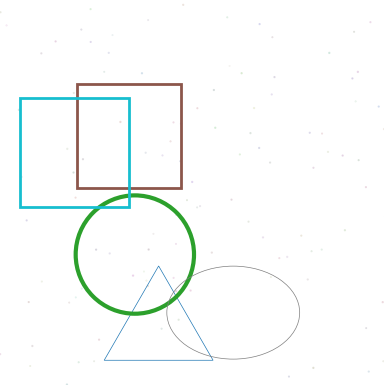[{"shape": "triangle", "thickness": 0.5, "radius": 0.82, "center": [0.412, 0.146]}, {"shape": "circle", "thickness": 3, "radius": 0.77, "center": [0.35, 0.339]}, {"shape": "square", "thickness": 2, "radius": 0.68, "center": [0.336, 0.647]}, {"shape": "oval", "thickness": 0.5, "radius": 0.86, "center": [0.606, 0.188]}, {"shape": "square", "thickness": 2, "radius": 0.7, "center": [0.193, 0.604]}]